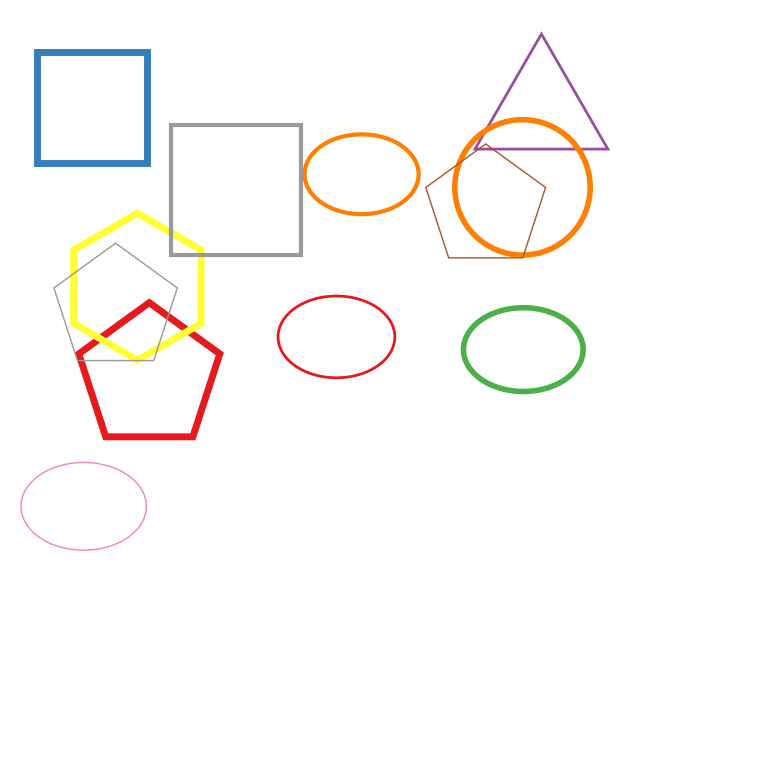[{"shape": "pentagon", "thickness": 2.5, "radius": 0.48, "center": [0.194, 0.511]}, {"shape": "oval", "thickness": 1, "radius": 0.38, "center": [0.437, 0.562]}, {"shape": "square", "thickness": 2.5, "radius": 0.36, "center": [0.119, 0.86]}, {"shape": "oval", "thickness": 2, "radius": 0.39, "center": [0.68, 0.546]}, {"shape": "triangle", "thickness": 1, "radius": 0.5, "center": [0.703, 0.856]}, {"shape": "oval", "thickness": 1.5, "radius": 0.37, "center": [0.47, 0.774]}, {"shape": "circle", "thickness": 2, "radius": 0.44, "center": [0.679, 0.757]}, {"shape": "hexagon", "thickness": 2.5, "radius": 0.48, "center": [0.178, 0.628]}, {"shape": "pentagon", "thickness": 0.5, "radius": 0.41, "center": [0.631, 0.731]}, {"shape": "oval", "thickness": 0.5, "radius": 0.41, "center": [0.109, 0.342]}, {"shape": "square", "thickness": 1.5, "radius": 0.42, "center": [0.306, 0.753]}, {"shape": "pentagon", "thickness": 0.5, "radius": 0.42, "center": [0.15, 0.6]}]